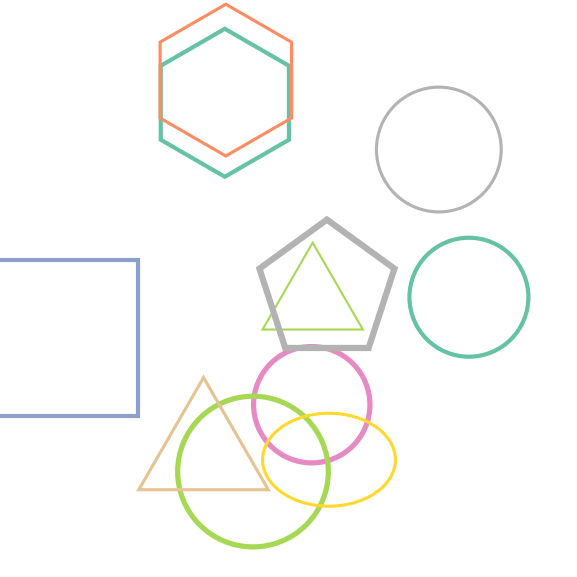[{"shape": "hexagon", "thickness": 2, "radius": 0.64, "center": [0.389, 0.821]}, {"shape": "circle", "thickness": 2, "radius": 0.51, "center": [0.812, 0.484]}, {"shape": "hexagon", "thickness": 1.5, "radius": 0.66, "center": [0.391, 0.86]}, {"shape": "square", "thickness": 2, "radius": 0.67, "center": [0.105, 0.414]}, {"shape": "circle", "thickness": 2.5, "radius": 0.5, "center": [0.54, 0.298]}, {"shape": "triangle", "thickness": 1, "radius": 0.5, "center": [0.541, 0.479]}, {"shape": "circle", "thickness": 2.5, "radius": 0.65, "center": [0.438, 0.183]}, {"shape": "oval", "thickness": 1.5, "radius": 0.57, "center": [0.57, 0.203]}, {"shape": "triangle", "thickness": 1.5, "radius": 0.65, "center": [0.352, 0.216]}, {"shape": "pentagon", "thickness": 3, "radius": 0.61, "center": [0.566, 0.496]}, {"shape": "circle", "thickness": 1.5, "radius": 0.54, "center": [0.76, 0.74]}]